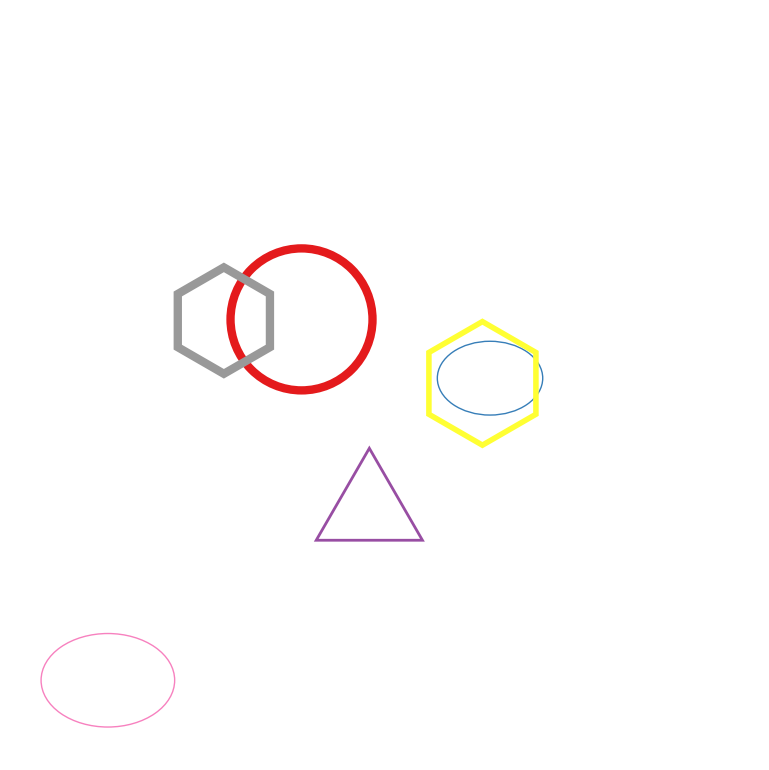[{"shape": "circle", "thickness": 3, "radius": 0.46, "center": [0.392, 0.585]}, {"shape": "oval", "thickness": 0.5, "radius": 0.34, "center": [0.636, 0.509]}, {"shape": "triangle", "thickness": 1, "radius": 0.4, "center": [0.48, 0.338]}, {"shape": "hexagon", "thickness": 2, "radius": 0.4, "center": [0.627, 0.502]}, {"shape": "oval", "thickness": 0.5, "radius": 0.43, "center": [0.14, 0.117]}, {"shape": "hexagon", "thickness": 3, "radius": 0.35, "center": [0.291, 0.584]}]